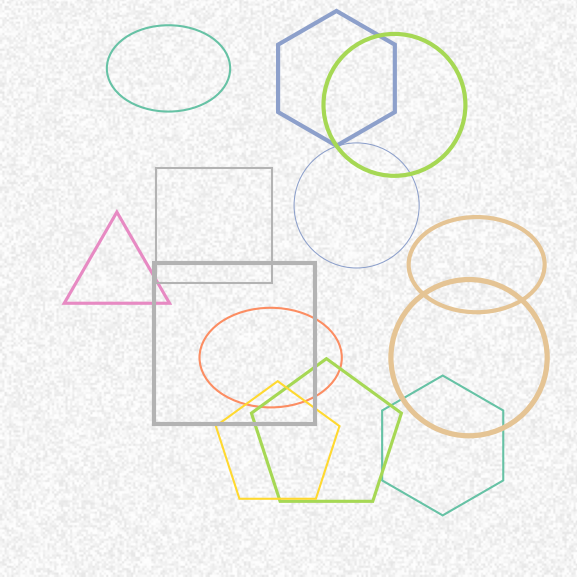[{"shape": "oval", "thickness": 1, "radius": 0.53, "center": [0.292, 0.881]}, {"shape": "hexagon", "thickness": 1, "radius": 0.61, "center": [0.767, 0.228]}, {"shape": "oval", "thickness": 1, "radius": 0.62, "center": [0.469, 0.38]}, {"shape": "circle", "thickness": 0.5, "radius": 0.54, "center": [0.618, 0.643]}, {"shape": "hexagon", "thickness": 2, "radius": 0.58, "center": [0.583, 0.863]}, {"shape": "triangle", "thickness": 1.5, "radius": 0.53, "center": [0.202, 0.527]}, {"shape": "circle", "thickness": 2, "radius": 0.61, "center": [0.683, 0.818]}, {"shape": "pentagon", "thickness": 1.5, "radius": 0.68, "center": [0.565, 0.242]}, {"shape": "pentagon", "thickness": 1, "radius": 0.56, "center": [0.481, 0.227]}, {"shape": "circle", "thickness": 2.5, "radius": 0.68, "center": [0.812, 0.38]}, {"shape": "oval", "thickness": 2, "radius": 0.59, "center": [0.825, 0.541]}, {"shape": "square", "thickness": 1, "radius": 0.5, "center": [0.37, 0.608]}, {"shape": "square", "thickness": 2, "radius": 0.7, "center": [0.406, 0.404]}]